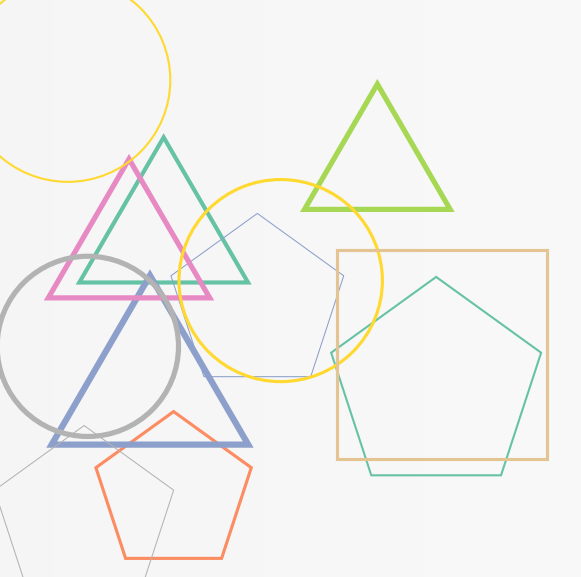[{"shape": "triangle", "thickness": 2, "radius": 0.84, "center": [0.282, 0.594]}, {"shape": "pentagon", "thickness": 1, "radius": 0.95, "center": [0.75, 0.33]}, {"shape": "pentagon", "thickness": 1.5, "radius": 0.7, "center": [0.299, 0.146]}, {"shape": "triangle", "thickness": 3, "radius": 0.98, "center": [0.258, 0.327]}, {"shape": "pentagon", "thickness": 0.5, "radius": 0.78, "center": [0.443, 0.473]}, {"shape": "triangle", "thickness": 2.5, "radius": 0.8, "center": [0.222, 0.563]}, {"shape": "triangle", "thickness": 2.5, "radius": 0.72, "center": [0.649, 0.709]}, {"shape": "circle", "thickness": 1, "radius": 0.88, "center": [0.117, 0.861]}, {"shape": "circle", "thickness": 1.5, "radius": 0.87, "center": [0.483, 0.513]}, {"shape": "square", "thickness": 1.5, "radius": 0.9, "center": [0.76, 0.385]}, {"shape": "circle", "thickness": 2.5, "radius": 0.78, "center": [0.151, 0.399]}, {"shape": "pentagon", "thickness": 0.5, "radius": 0.81, "center": [0.145, 0.1]}]